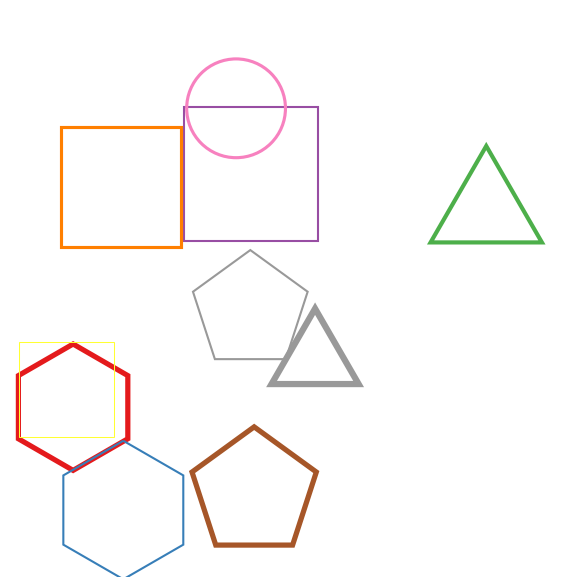[{"shape": "hexagon", "thickness": 2.5, "radius": 0.55, "center": [0.127, 0.294]}, {"shape": "hexagon", "thickness": 1, "radius": 0.6, "center": [0.214, 0.116]}, {"shape": "triangle", "thickness": 2, "radius": 0.56, "center": [0.842, 0.635]}, {"shape": "square", "thickness": 1, "radius": 0.58, "center": [0.435, 0.698]}, {"shape": "square", "thickness": 1.5, "radius": 0.52, "center": [0.21, 0.676]}, {"shape": "square", "thickness": 0.5, "radius": 0.41, "center": [0.115, 0.325]}, {"shape": "pentagon", "thickness": 2.5, "radius": 0.57, "center": [0.44, 0.147]}, {"shape": "circle", "thickness": 1.5, "radius": 0.43, "center": [0.409, 0.812]}, {"shape": "pentagon", "thickness": 1, "radius": 0.52, "center": [0.433, 0.462]}, {"shape": "triangle", "thickness": 3, "radius": 0.44, "center": [0.546, 0.378]}]